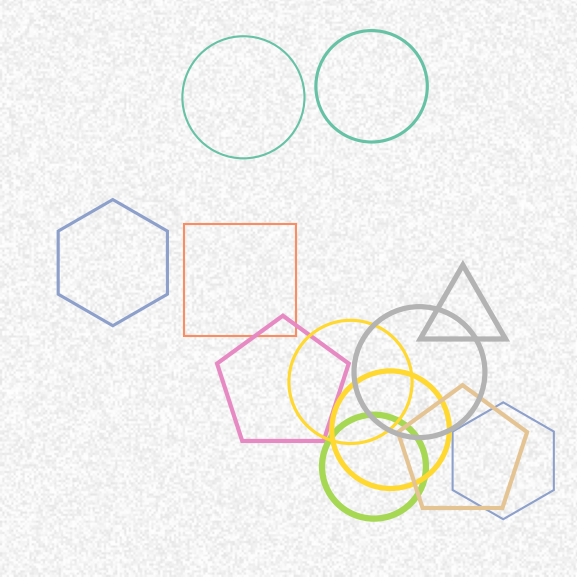[{"shape": "circle", "thickness": 1, "radius": 0.53, "center": [0.422, 0.831]}, {"shape": "circle", "thickness": 1.5, "radius": 0.48, "center": [0.643, 0.85]}, {"shape": "square", "thickness": 1, "radius": 0.48, "center": [0.416, 0.514]}, {"shape": "hexagon", "thickness": 1, "radius": 0.51, "center": [0.871, 0.201]}, {"shape": "hexagon", "thickness": 1.5, "radius": 0.55, "center": [0.195, 0.544]}, {"shape": "pentagon", "thickness": 2, "radius": 0.6, "center": [0.49, 0.333]}, {"shape": "circle", "thickness": 3, "radius": 0.45, "center": [0.648, 0.191]}, {"shape": "circle", "thickness": 2.5, "radius": 0.51, "center": [0.676, 0.255]}, {"shape": "circle", "thickness": 1.5, "radius": 0.53, "center": [0.607, 0.338]}, {"shape": "pentagon", "thickness": 2, "radius": 0.59, "center": [0.801, 0.215]}, {"shape": "circle", "thickness": 2.5, "radius": 0.57, "center": [0.726, 0.355]}, {"shape": "triangle", "thickness": 2.5, "radius": 0.43, "center": [0.802, 0.455]}]